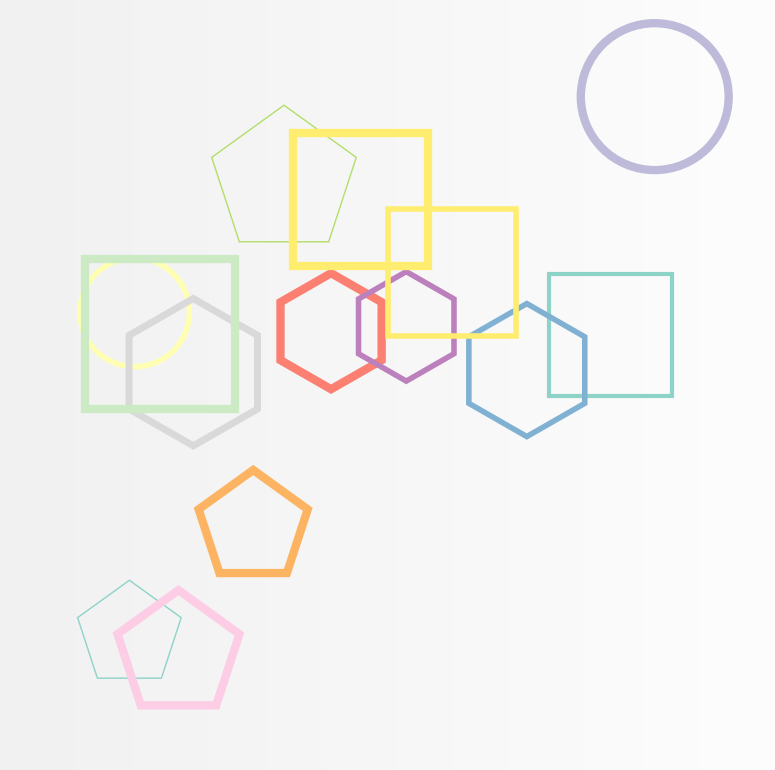[{"shape": "pentagon", "thickness": 0.5, "radius": 0.35, "center": [0.167, 0.176]}, {"shape": "square", "thickness": 1.5, "radius": 0.4, "center": [0.788, 0.565]}, {"shape": "circle", "thickness": 2, "radius": 0.35, "center": [0.174, 0.594]}, {"shape": "circle", "thickness": 3, "radius": 0.48, "center": [0.845, 0.874]}, {"shape": "hexagon", "thickness": 3, "radius": 0.38, "center": [0.427, 0.57]}, {"shape": "hexagon", "thickness": 2, "radius": 0.43, "center": [0.68, 0.519]}, {"shape": "pentagon", "thickness": 3, "radius": 0.37, "center": [0.327, 0.316]}, {"shape": "pentagon", "thickness": 0.5, "radius": 0.49, "center": [0.366, 0.765]}, {"shape": "pentagon", "thickness": 3, "radius": 0.41, "center": [0.23, 0.151]}, {"shape": "hexagon", "thickness": 2.5, "radius": 0.48, "center": [0.249, 0.517]}, {"shape": "hexagon", "thickness": 2, "radius": 0.36, "center": [0.524, 0.576]}, {"shape": "square", "thickness": 3, "radius": 0.48, "center": [0.206, 0.566]}, {"shape": "square", "thickness": 3, "radius": 0.43, "center": [0.465, 0.74]}, {"shape": "square", "thickness": 2, "radius": 0.41, "center": [0.584, 0.646]}]